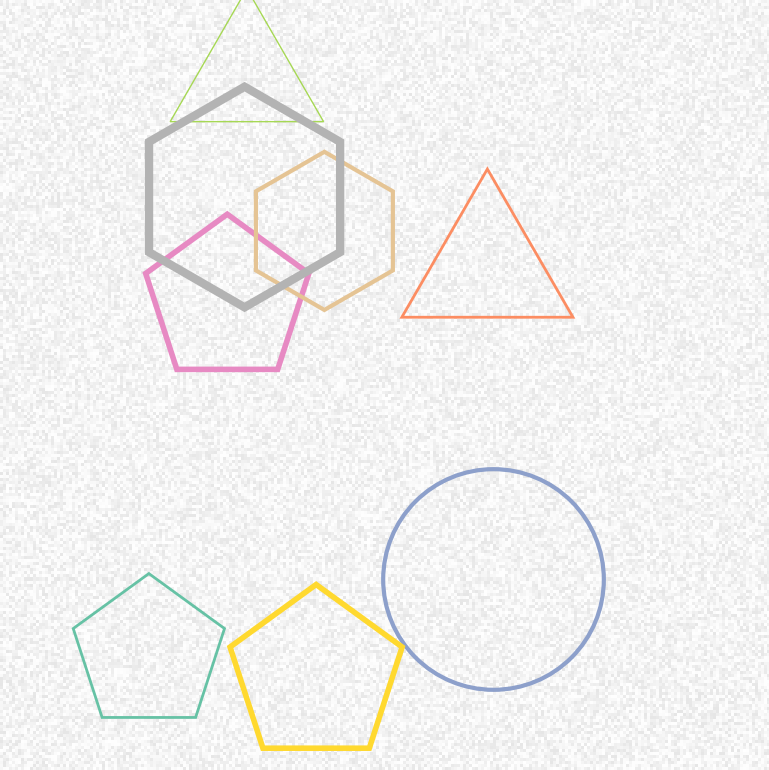[{"shape": "pentagon", "thickness": 1, "radius": 0.52, "center": [0.193, 0.152]}, {"shape": "triangle", "thickness": 1, "radius": 0.64, "center": [0.633, 0.652]}, {"shape": "circle", "thickness": 1.5, "radius": 0.72, "center": [0.641, 0.247]}, {"shape": "pentagon", "thickness": 2, "radius": 0.56, "center": [0.295, 0.61]}, {"shape": "triangle", "thickness": 0.5, "radius": 0.58, "center": [0.321, 0.9]}, {"shape": "pentagon", "thickness": 2, "radius": 0.59, "center": [0.411, 0.123]}, {"shape": "hexagon", "thickness": 1.5, "radius": 0.51, "center": [0.421, 0.7]}, {"shape": "hexagon", "thickness": 3, "radius": 0.72, "center": [0.318, 0.744]}]